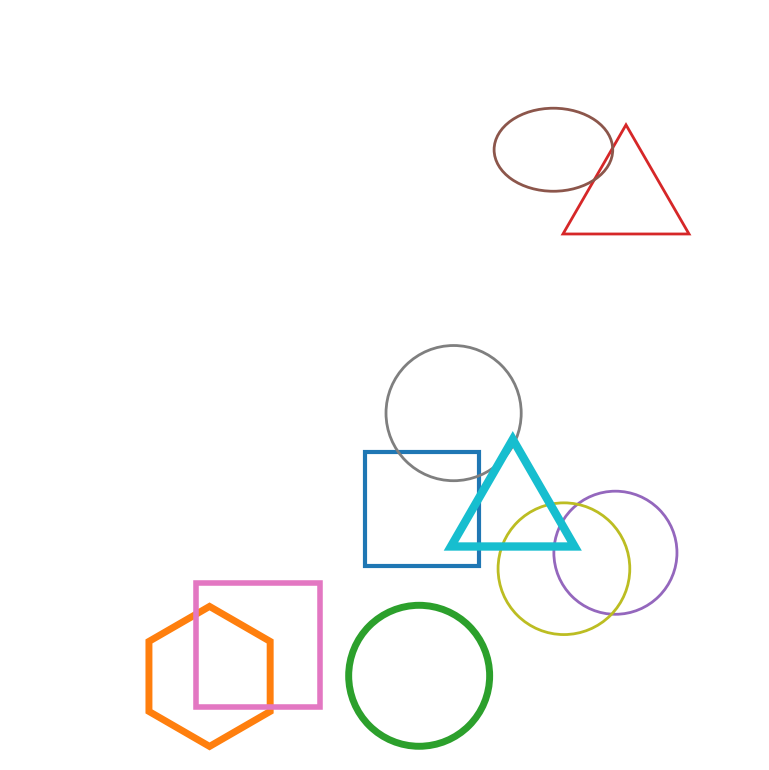[{"shape": "square", "thickness": 1.5, "radius": 0.37, "center": [0.548, 0.339]}, {"shape": "hexagon", "thickness": 2.5, "radius": 0.45, "center": [0.272, 0.122]}, {"shape": "circle", "thickness": 2.5, "radius": 0.46, "center": [0.544, 0.122]}, {"shape": "triangle", "thickness": 1, "radius": 0.47, "center": [0.813, 0.743]}, {"shape": "circle", "thickness": 1, "radius": 0.4, "center": [0.799, 0.282]}, {"shape": "oval", "thickness": 1, "radius": 0.39, "center": [0.719, 0.806]}, {"shape": "square", "thickness": 2, "radius": 0.4, "center": [0.335, 0.163]}, {"shape": "circle", "thickness": 1, "radius": 0.44, "center": [0.589, 0.463]}, {"shape": "circle", "thickness": 1, "radius": 0.43, "center": [0.732, 0.261]}, {"shape": "triangle", "thickness": 3, "radius": 0.46, "center": [0.666, 0.337]}]